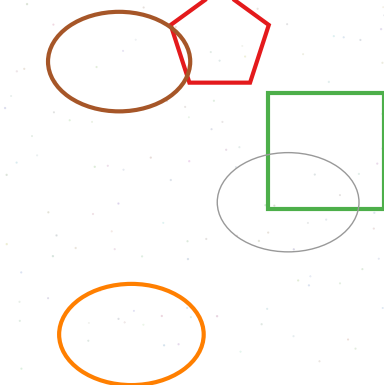[{"shape": "pentagon", "thickness": 3, "radius": 0.67, "center": [0.571, 0.894]}, {"shape": "square", "thickness": 3, "radius": 0.76, "center": [0.846, 0.608]}, {"shape": "oval", "thickness": 3, "radius": 0.94, "center": [0.341, 0.131]}, {"shape": "oval", "thickness": 3, "radius": 0.92, "center": [0.309, 0.84]}, {"shape": "oval", "thickness": 1, "radius": 0.92, "center": [0.748, 0.475]}]